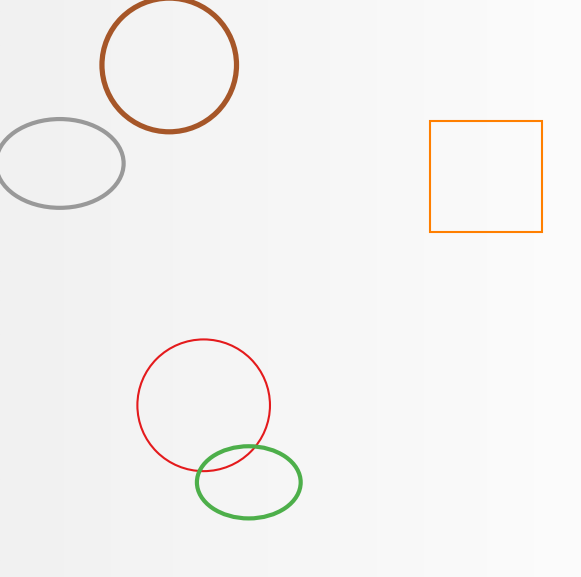[{"shape": "circle", "thickness": 1, "radius": 0.57, "center": [0.35, 0.297]}, {"shape": "oval", "thickness": 2, "radius": 0.45, "center": [0.428, 0.164]}, {"shape": "square", "thickness": 1, "radius": 0.48, "center": [0.836, 0.694]}, {"shape": "circle", "thickness": 2.5, "radius": 0.58, "center": [0.291, 0.887]}, {"shape": "oval", "thickness": 2, "radius": 0.55, "center": [0.103, 0.716]}]